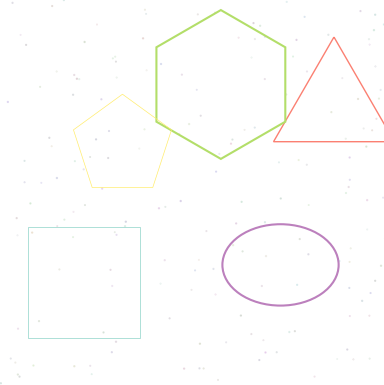[{"shape": "square", "thickness": 0.5, "radius": 0.73, "center": [0.218, 0.266]}, {"shape": "triangle", "thickness": 1, "radius": 0.91, "center": [0.867, 0.723]}, {"shape": "hexagon", "thickness": 1.5, "radius": 0.97, "center": [0.574, 0.781]}, {"shape": "oval", "thickness": 1.5, "radius": 0.75, "center": [0.729, 0.312]}, {"shape": "pentagon", "thickness": 0.5, "radius": 0.67, "center": [0.318, 0.621]}]